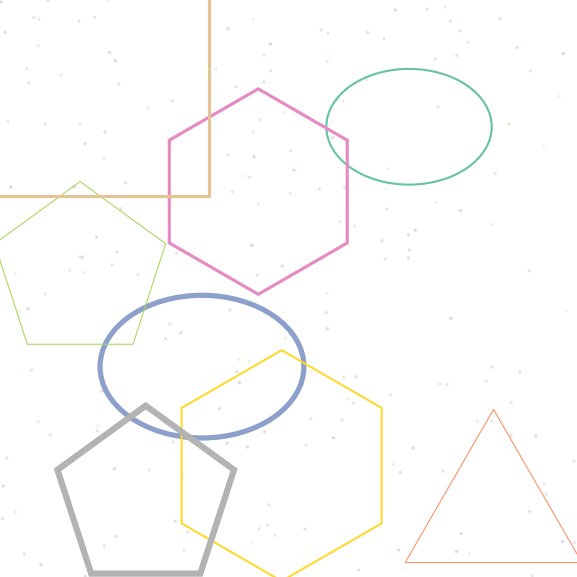[{"shape": "oval", "thickness": 1, "radius": 0.72, "center": [0.708, 0.78]}, {"shape": "triangle", "thickness": 0.5, "radius": 0.88, "center": [0.855, 0.113]}, {"shape": "oval", "thickness": 2.5, "radius": 0.88, "center": [0.35, 0.364]}, {"shape": "hexagon", "thickness": 1.5, "radius": 0.89, "center": [0.447, 0.667]}, {"shape": "pentagon", "thickness": 0.5, "radius": 0.78, "center": [0.139, 0.529]}, {"shape": "hexagon", "thickness": 1, "radius": 1.0, "center": [0.488, 0.193]}, {"shape": "square", "thickness": 1.5, "radius": 0.94, "center": [0.175, 0.847]}, {"shape": "pentagon", "thickness": 3, "radius": 0.8, "center": [0.252, 0.136]}]